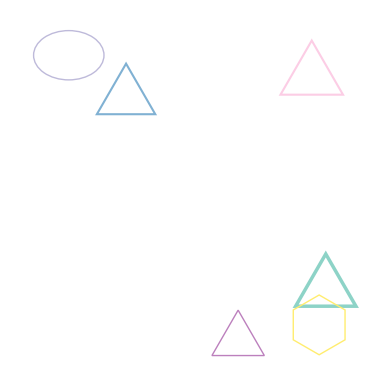[{"shape": "triangle", "thickness": 2.5, "radius": 0.45, "center": [0.846, 0.25]}, {"shape": "oval", "thickness": 1, "radius": 0.46, "center": [0.179, 0.857]}, {"shape": "triangle", "thickness": 1.5, "radius": 0.44, "center": [0.327, 0.747]}, {"shape": "triangle", "thickness": 1.5, "radius": 0.47, "center": [0.81, 0.801]}, {"shape": "triangle", "thickness": 1, "radius": 0.39, "center": [0.619, 0.116]}, {"shape": "hexagon", "thickness": 1, "radius": 0.39, "center": [0.829, 0.156]}]